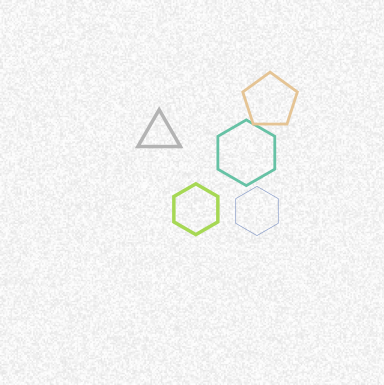[{"shape": "hexagon", "thickness": 2, "radius": 0.43, "center": [0.64, 0.603]}, {"shape": "hexagon", "thickness": 0.5, "radius": 0.32, "center": [0.667, 0.452]}, {"shape": "hexagon", "thickness": 2.5, "radius": 0.33, "center": [0.509, 0.457]}, {"shape": "pentagon", "thickness": 2, "radius": 0.37, "center": [0.702, 0.738]}, {"shape": "triangle", "thickness": 2.5, "radius": 0.32, "center": [0.413, 0.651]}]